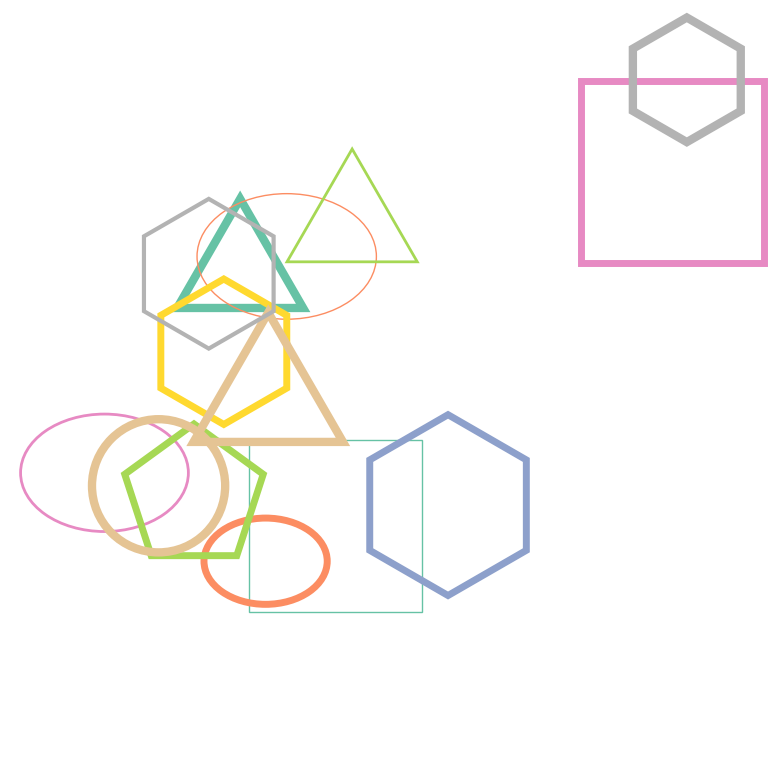[{"shape": "square", "thickness": 0.5, "radius": 0.56, "center": [0.436, 0.317]}, {"shape": "triangle", "thickness": 3, "radius": 0.47, "center": [0.312, 0.647]}, {"shape": "oval", "thickness": 2.5, "radius": 0.4, "center": [0.345, 0.271]}, {"shape": "oval", "thickness": 0.5, "radius": 0.58, "center": [0.372, 0.667]}, {"shape": "hexagon", "thickness": 2.5, "radius": 0.59, "center": [0.582, 0.344]}, {"shape": "oval", "thickness": 1, "radius": 0.54, "center": [0.136, 0.386]}, {"shape": "square", "thickness": 2.5, "radius": 0.59, "center": [0.873, 0.777]}, {"shape": "triangle", "thickness": 1, "radius": 0.49, "center": [0.457, 0.709]}, {"shape": "pentagon", "thickness": 2.5, "radius": 0.47, "center": [0.252, 0.355]}, {"shape": "hexagon", "thickness": 2.5, "radius": 0.47, "center": [0.291, 0.543]}, {"shape": "triangle", "thickness": 3, "radius": 0.56, "center": [0.348, 0.482]}, {"shape": "circle", "thickness": 3, "radius": 0.43, "center": [0.206, 0.369]}, {"shape": "hexagon", "thickness": 1.5, "radius": 0.49, "center": [0.271, 0.644]}, {"shape": "hexagon", "thickness": 3, "radius": 0.4, "center": [0.892, 0.896]}]